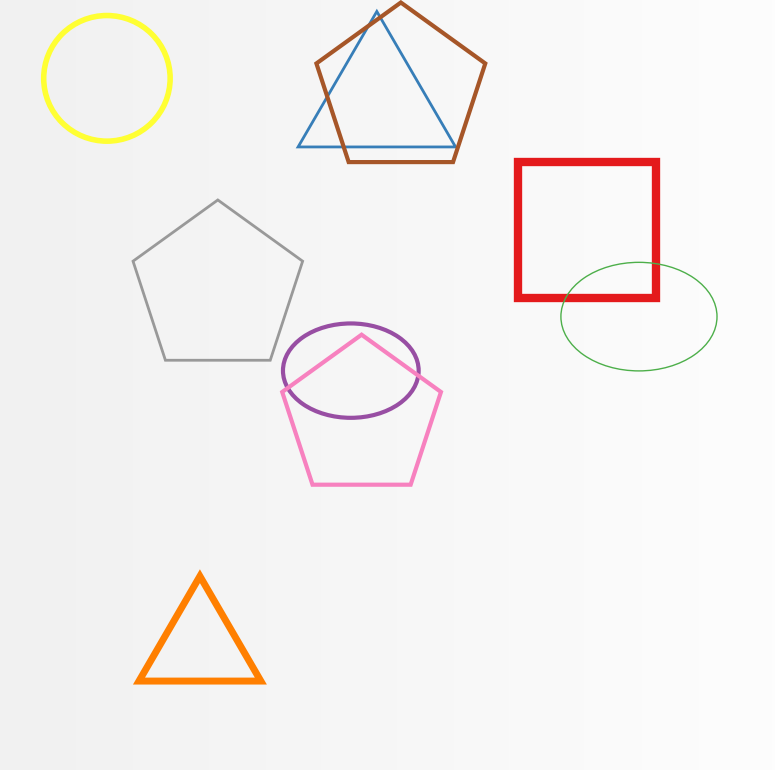[{"shape": "square", "thickness": 3, "radius": 0.44, "center": [0.757, 0.701]}, {"shape": "triangle", "thickness": 1, "radius": 0.59, "center": [0.486, 0.868]}, {"shape": "oval", "thickness": 0.5, "radius": 0.5, "center": [0.824, 0.589]}, {"shape": "oval", "thickness": 1.5, "radius": 0.44, "center": [0.453, 0.519]}, {"shape": "triangle", "thickness": 2.5, "radius": 0.45, "center": [0.258, 0.161]}, {"shape": "circle", "thickness": 2, "radius": 0.41, "center": [0.138, 0.898]}, {"shape": "pentagon", "thickness": 1.5, "radius": 0.57, "center": [0.517, 0.882]}, {"shape": "pentagon", "thickness": 1.5, "radius": 0.54, "center": [0.467, 0.458]}, {"shape": "pentagon", "thickness": 1, "radius": 0.58, "center": [0.281, 0.625]}]